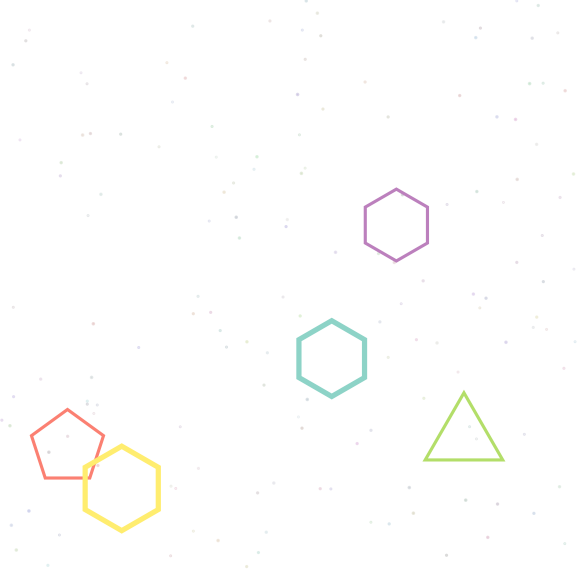[{"shape": "hexagon", "thickness": 2.5, "radius": 0.33, "center": [0.574, 0.378]}, {"shape": "pentagon", "thickness": 1.5, "radius": 0.33, "center": [0.117, 0.224]}, {"shape": "triangle", "thickness": 1.5, "radius": 0.39, "center": [0.803, 0.241]}, {"shape": "hexagon", "thickness": 1.5, "radius": 0.31, "center": [0.686, 0.609]}, {"shape": "hexagon", "thickness": 2.5, "radius": 0.37, "center": [0.211, 0.153]}]